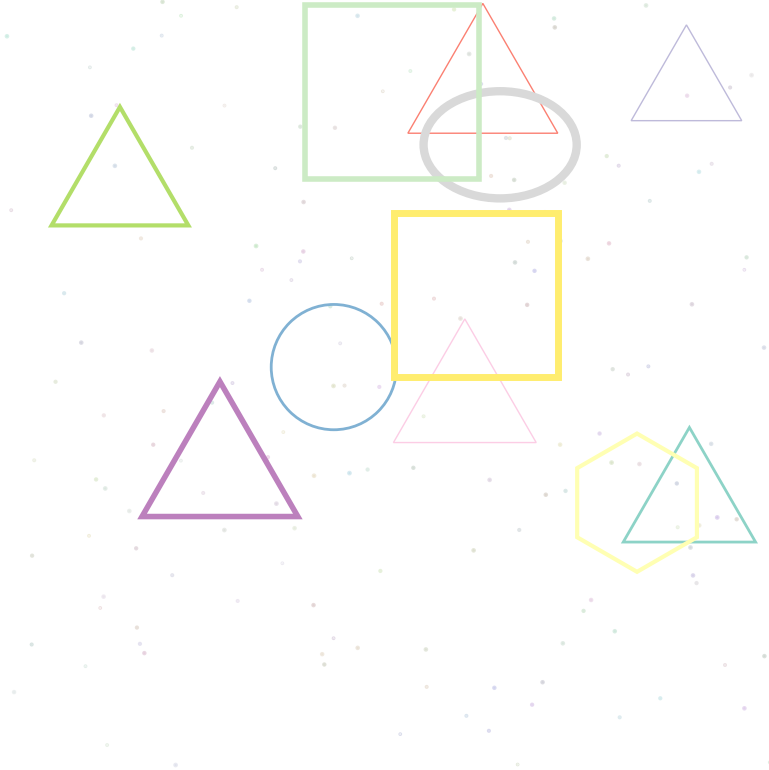[{"shape": "triangle", "thickness": 1, "radius": 0.5, "center": [0.895, 0.346]}, {"shape": "hexagon", "thickness": 1.5, "radius": 0.45, "center": [0.827, 0.347]}, {"shape": "triangle", "thickness": 0.5, "radius": 0.41, "center": [0.891, 0.885]}, {"shape": "triangle", "thickness": 0.5, "radius": 0.56, "center": [0.627, 0.883]}, {"shape": "circle", "thickness": 1, "radius": 0.41, "center": [0.434, 0.523]}, {"shape": "triangle", "thickness": 1.5, "radius": 0.51, "center": [0.156, 0.759]}, {"shape": "triangle", "thickness": 0.5, "radius": 0.54, "center": [0.604, 0.479]}, {"shape": "oval", "thickness": 3, "radius": 0.5, "center": [0.65, 0.812]}, {"shape": "triangle", "thickness": 2, "radius": 0.58, "center": [0.286, 0.388]}, {"shape": "square", "thickness": 2, "radius": 0.57, "center": [0.509, 0.881]}, {"shape": "square", "thickness": 2.5, "radius": 0.53, "center": [0.618, 0.617]}]